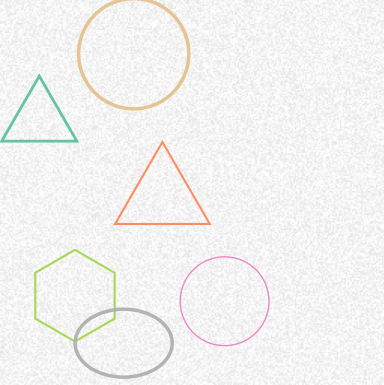[{"shape": "triangle", "thickness": 2, "radius": 0.56, "center": [0.102, 0.69]}, {"shape": "triangle", "thickness": 1.5, "radius": 0.71, "center": [0.422, 0.489]}, {"shape": "circle", "thickness": 1, "radius": 0.58, "center": [0.583, 0.218]}, {"shape": "hexagon", "thickness": 1.5, "radius": 0.6, "center": [0.195, 0.232]}, {"shape": "circle", "thickness": 2.5, "radius": 0.72, "center": [0.347, 0.86]}, {"shape": "oval", "thickness": 2.5, "radius": 0.63, "center": [0.321, 0.109]}]